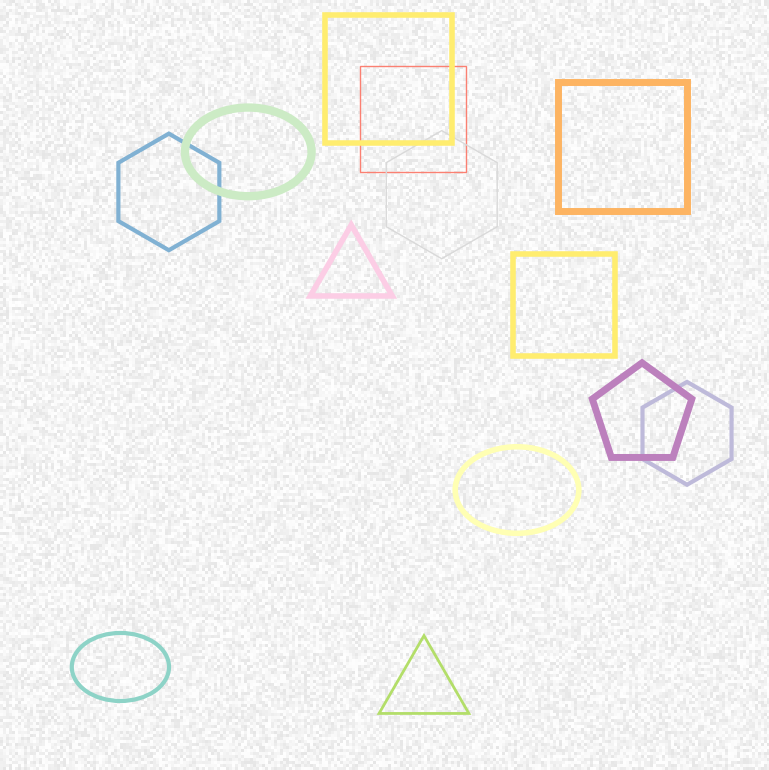[{"shape": "oval", "thickness": 1.5, "radius": 0.32, "center": [0.156, 0.134]}, {"shape": "oval", "thickness": 2, "radius": 0.4, "center": [0.671, 0.364]}, {"shape": "hexagon", "thickness": 1.5, "radius": 0.33, "center": [0.892, 0.437]}, {"shape": "square", "thickness": 0.5, "radius": 0.35, "center": [0.537, 0.845]}, {"shape": "hexagon", "thickness": 1.5, "radius": 0.38, "center": [0.219, 0.751]}, {"shape": "square", "thickness": 2.5, "radius": 0.42, "center": [0.808, 0.81]}, {"shape": "triangle", "thickness": 1, "radius": 0.34, "center": [0.551, 0.107]}, {"shape": "triangle", "thickness": 2, "radius": 0.31, "center": [0.456, 0.646]}, {"shape": "hexagon", "thickness": 0.5, "radius": 0.42, "center": [0.574, 0.747]}, {"shape": "pentagon", "thickness": 2.5, "radius": 0.34, "center": [0.834, 0.461]}, {"shape": "oval", "thickness": 3, "radius": 0.41, "center": [0.322, 0.803]}, {"shape": "square", "thickness": 2, "radius": 0.41, "center": [0.505, 0.898]}, {"shape": "square", "thickness": 2, "radius": 0.33, "center": [0.733, 0.604]}]